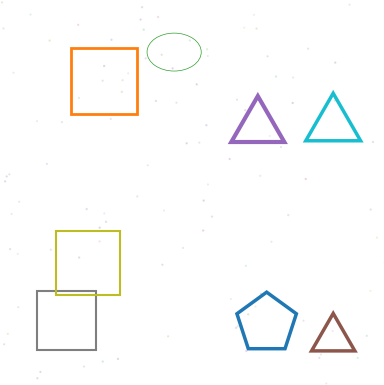[{"shape": "pentagon", "thickness": 2.5, "radius": 0.41, "center": [0.693, 0.16]}, {"shape": "square", "thickness": 2, "radius": 0.43, "center": [0.271, 0.79]}, {"shape": "oval", "thickness": 0.5, "radius": 0.35, "center": [0.452, 0.865]}, {"shape": "triangle", "thickness": 3, "radius": 0.4, "center": [0.67, 0.671]}, {"shape": "triangle", "thickness": 2.5, "radius": 0.32, "center": [0.865, 0.121]}, {"shape": "square", "thickness": 1.5, "radius": 0.38, "center": [0.172, 0.167]}, {"shape": "square", "thickness": 1.5, "radius": 0.42, "center": [0.228, 0.316]}, {"shape": "triangle", "thickness": 2.5, "radius": 0.41, "center": [0.865, 0.676]}]